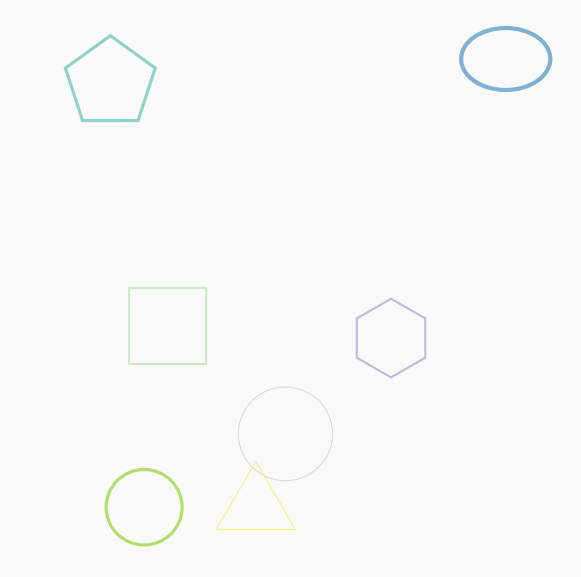[{"shape": "pentagon", "thickness": 1.5, "radius": 0.41, "center": [0.19, 0.856]}, {"shape": "hexagon", "thickness": 1, "radius": 0.34, "center": [0.673, 0.414]}, {"shape": "oval", "thickness": 2, "radius": 0.38, "center": [0.87, 0.897]}, {"shape": "circle", "thickness": 1.5, "radius": 0.33, "center": [0.248, 0.121]}, {"shape": "circle", "thickness": 0.5, "radius": 0.41, "center": [0.491, 0.248]}, {"shape": "square", "thickness": 1, "radius": 0.33, "center": [0.288, 0.435]}, {"shape": "triangle", "thickness": 0.5, "radius": 0.39, "center": [0.44, 0.122]}]